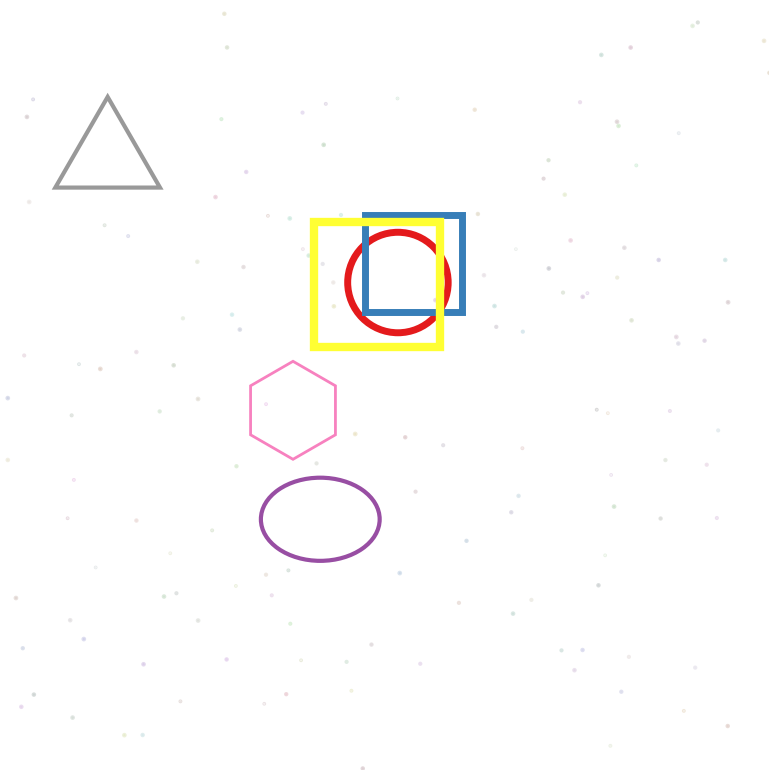[{"shape": "circle", "thickness": 2.5, "radius": 0.33, "center": [0.517, 0.633]}, {"shape": "square", "thickness": 2.5, "radius": 0.31, "center": [0.537, 0.658]}, {"shape": "oval", "thickness": 1.5, "radius": 0.39, "center": [0.416, 0.326]}, {"shape": "square", "thickness": 3, "radius": 0.41, "center": [0.49, 0.631]}, {"shape": "hexagon", "thickness": 1, "radius": 0.32, "center": [0.381, 0.467]}, {"shape": "triangle", "thickness": 1.5, "radius": 0.39, "center": [0.14, 0.796]}]